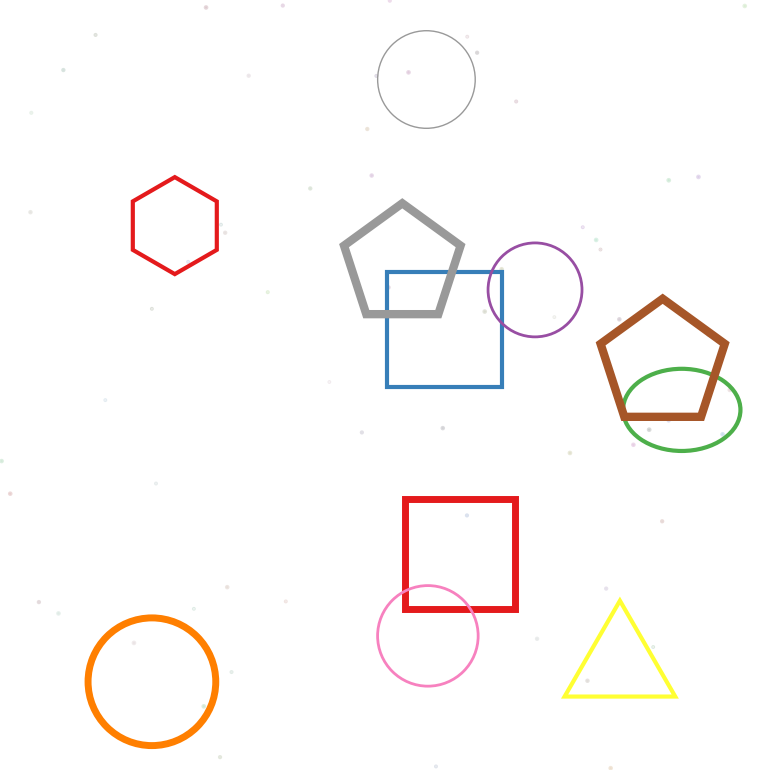[{"shape": "hexagon", "thickness": 1.5, "radius": 0.31, "center": [0.227, 0.707]}, {"shape": "square", "thickness": 2.5, "radius": 0.36, "center": [0.597, 0.281]}, {"shape": "square", "thickness": 1.5, "radius": 0.37, "center": [0.578, 0.572]}, {"shape": "oval", "thickness": 1.5, "radius": 0.38, "center": [0.885, 0.468]}, {"shape": "circle", "thickness": 1, "radius": 0.31, "center": [0.695, 0.624]}, {"shape": "circle", "thickness": 2.5, "radius": 0.41, "center": [0.197, 0.115]}, {"shape": "triangle", "thickness": 1.5, "radius": 0.41, "center": [0.805, 0.137]}, {"shape": "pentagon", "thickness": 3, "radius": 0.42, "center": [0.861, 0.527]}, {"shape": "circle", "thickness": 1, "radius": 0.33, "center": [0.556, 0.174]}, {"shape": "circle", "thickness": 0.5, "radius": 0.32, "center": [0.554, 0.897]}, {"shape": "pentagon", "thickness": 3, "radius": 0.4, "center": [0.522, 0.656]}]